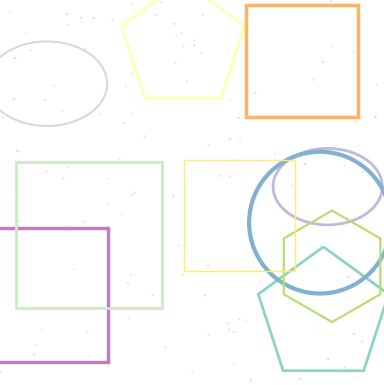[{"shape": "pentagon", "thickness": 2, "radius": 0.89, "center": [0.84, 0.181]}, {"shape": "pentagon", "thickness": 2, "radius": 0.84, "center": [0.475, 0.881]}, {"shape": "oval", "thickness": 2, "radius": 0.71, "center": [0.851, 0.515]}, {"shape": "circle", "thickness": 3, "radius": 0.92, "center": [0.831, 0.422]}, {"shape": "square", "thickness": 2.5, "radius": 0.73, "center": [0.785, 0.841]}, {"shape": "hexagon", "thickness": 1.5, "radius": 0.72, "center": [0.862, 0.308]}, {"shape": "oval", "thickness": 1.5, "radius": 0.78, "center": [0.122, 0.783]}, {"shape": "square", "thickness": 2.5, "radius": 0.87, "center": [0.108, 0.233]}, {"shape": "square", "thickness": 2, "radius": 0.95, "center": [0.231, 0.39]}, {"shape": "square", "thickness": 1, "radius": 0.72, "center": [0.622, 0.44]}]